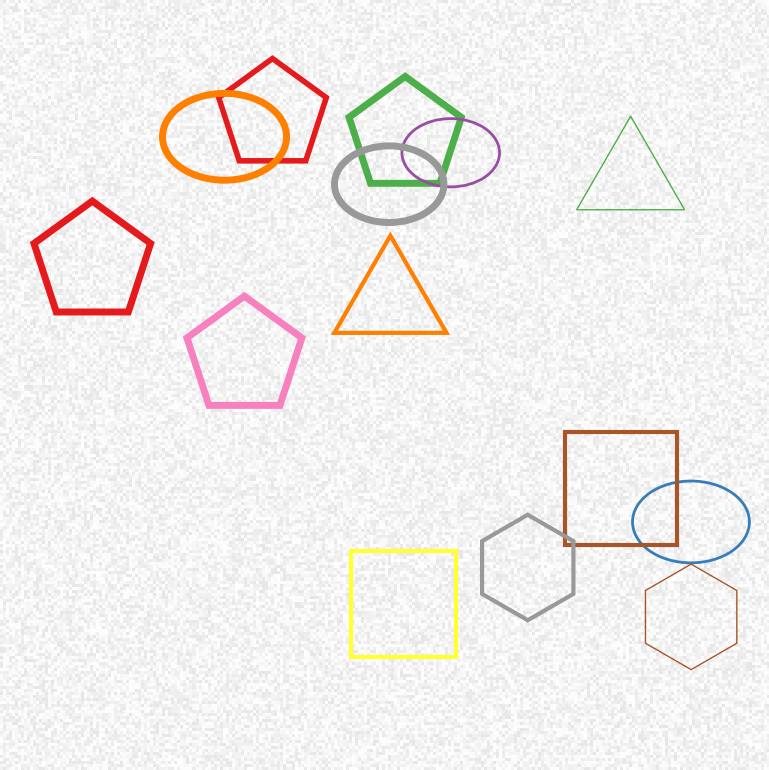[{"shape": "pentagon", "thickness": 2.5, "radius": 0.4, "center": [0.12, 0.659]}, {"shape": "pentagon", "thickness": 2, "radius": 0.37, "center": [0.354, 0.851]}, {"shape": "oval", "thickness": 1, "radius": 0.38, "center": [0.897, 0.322]}, {"shape": "pentagon", "thickness": 2.5, "radius": 0.38, "center": [0.526, 0.824]}, {"shape": "triangle", "thickness": 0.5, "radius": 0.4, "center": [0.819, 0.768]}, {"shape": "oval", "thickness": 1, "radius": 0.32, "center": [0.585, 0.802]}, {"shape": "oval", "thickness": 2.5, "radius": 0.4, "center": [0.292, 0.822]}, {"shape": "triangle", "thickness": 1.5, "radius": 0.42, "center": [0.507, 0.61]}, {"shape": "square", "thickness": 1.5, "radius": 0.34, "center": [0.524, 0.216]}, {"shape": "hexagon", "thickness": 0.5, "radius": 0.34, "center": [0.898, 0.199]}, {"shape": "square", "thickness": 1.5, "radius": 0.37, "center": [0.807, 0.366]}, {"shape": "pentagon", "thickness": 2.5, "radius": 0.39, "center": [0.317, 0.537]}, {"shape": "oval", "thickness": 2.5, "radius": 0.36, "center": [0.505, 0.761]}, {"shape": "hexagon", "thickness": 1.5, "radius": 0.34, "center": [0.685, 0.263]}]